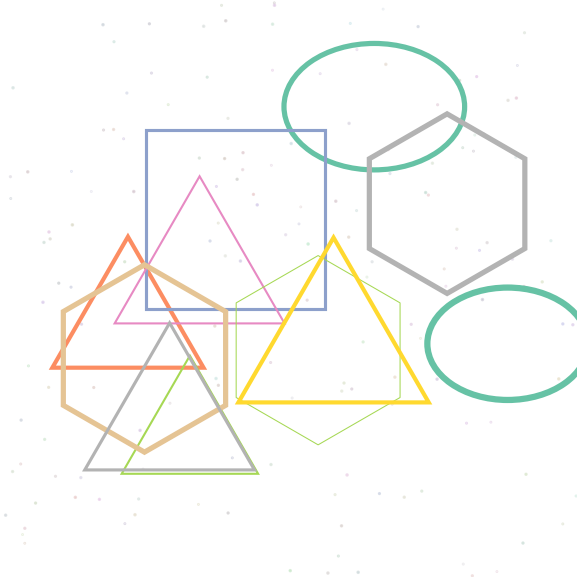[{"shape": "oval", "thickness": 3, "radius": 0.7, "center": [0.879, 0.404]}, {"shape": "oval", "thickness": 2.5, "radius": 0.78, "center": [0.648, 0.814]}, {"shape": "triangle", "thickness": 2, "radius": 0.76, "center": [0.222, 0.438]}, {"shape": "square", "thickness": 1.5, "radius": 0.78, "center": [0.408, 0.619]}, {"shape": "triangle", "thickness": 1, "radius": 0.85, "center": [0.346, 0.524]}, {"shape": "triangle", "thickness": 1, "radius": 0.68, "center": [0.329, 0.247]}, {"shape": "hexagon", "thickness": 0.5, "radius": 0.82, "center": [0.551, 0.393]}, {"shape": "triangle", "thickness": 2, "radius": 0.95, "center": [0.578, 0.397]}, {"shape": "hexagon", "thickness": 2.5, "radius": 0.81, "center": [0.25, 0.378]}, {"shape": "triangle", "thickness": 1.5, "radius": 0.85, "center": [0.294, 0.27]}, {"shape": "hexagon", "thickness": 2.5, "radius": 0.78, "center": [0.774, 0.646]}]